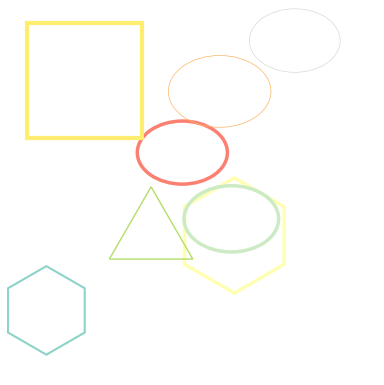[{"shape": "hexagon", "thickness": 1.5, "radius": 0.57, "center": [0.12, 0.194]}, {"shape": "hexagon", "thickness": 2.5, "radius": 0.75, "center": [0.609, 0.388]}, {"shape": "oval", "thickness": 2.5, "radius": 0.59, "center": [0.474, 0.604]}, {"shape": "oval", "thickness": 0.5, "radius": 0.67, "center": [0.571, 0.763]}, {"shape": "triangle", "thickness": 1, "radius": 0.63, "center": [0.392, 0.39]}, {"shape": "oval", "thickness": 0.5, "radius": 0.59, "center": [0.766, 0.895]}, {"shape": "oval", "thickness": 2.5, "radius": 0.61, "center": [0.601, 0.432]}, {"shape": "square", "thickness": 3, "radius": 0.75, "center": [0.22, 0.791]}]